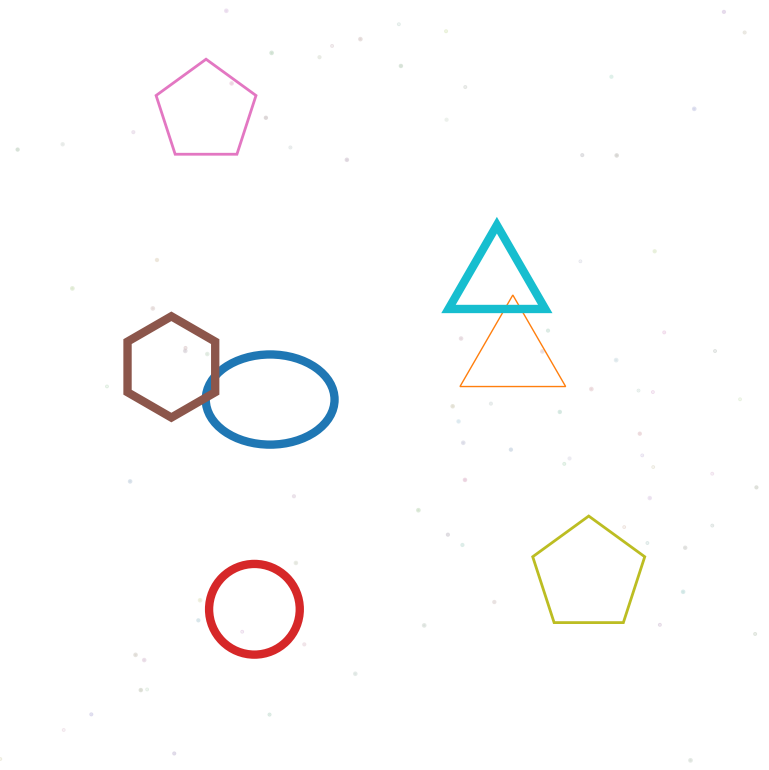[{"shape": "oval", "thickness": 3, "radius": 0.42, "center": [0.351, 0.481]}, {"shape": "triangle", "thickness": 0.5, "radius": 0.4, "center": [0.666, 0.538]}, {"shape": "circle", "thickness": 3, "radius": 0.29, "center": [0.33, 0.209]}, {"shape": "hexagon", "thickness": 3, "radius": 0.33, "center": [0.223, 0.523]}, {"shape": "pentagon", "thickness": 1, "radius": 0.34, "center": [0.268, 0.855]}, {"shape": "pentagon", "thickness": 1, "radius": 0.38, "center": [0.765, 0.253]}, {"shape": "triangle", "thickness": 3, "radius": 0.36, "center": [0.645, 0.635]}]